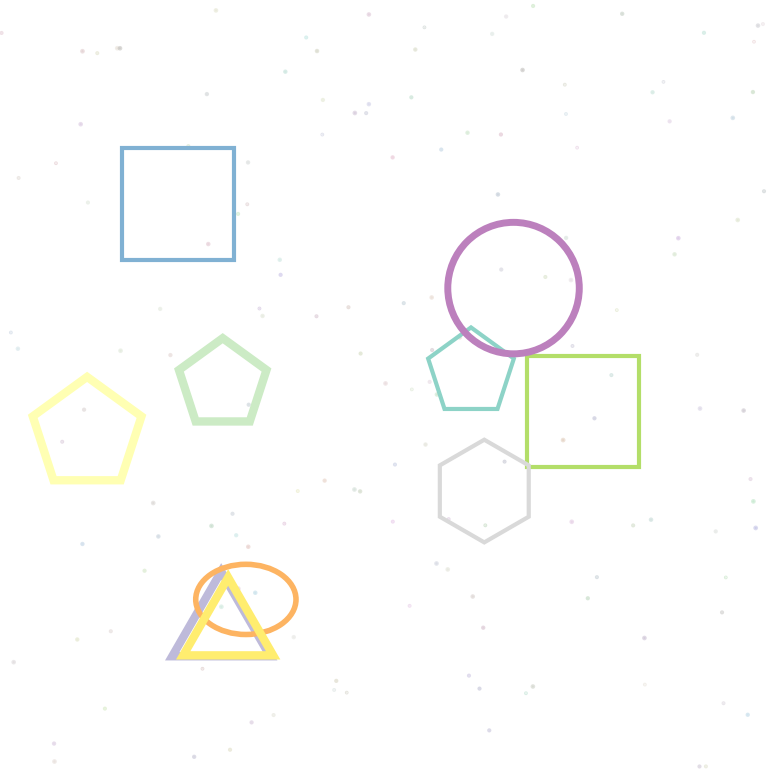[{"shape": "pentagon", "thickness": 1.5, "radius": 0.29, "center": [0.612, 0.516]}, {"shape": "pentagon", "thickness": 3, "radius": 0.37, "center": [0.113, 0.436]}, {"shape": "triangle", "thickness": 3, "radius": 0.37, "center": [0.287, 0.184]}, {"shape": "square", "thickness": 1.5, "radius": 0.36, "center": [0.231, 0.736]}, {"shape": "oval", "thickness": 2, "radius": 0.33, "center": [0.319, 0.222]}, {"shape": "square", "thickness": 1.5, "radius": 0.36, "center": [0.757, 0.466]}, {"shape": "hexagon", "thickness": 1.5, "radius": 0.33, "center": [0.629, 0.362]}, {"shape": "circle", "thickness": 2.5, "radius": 0.43, "center": [0.667, 0.626]}, {"shape": "pentagon", "thickness": 3, "radius": 0.3, "center": [0.289, 0.501]}, {"shape": "triangle", "thickness": 3, "radius": 0.34, "center": [0.296, 0.183]}]